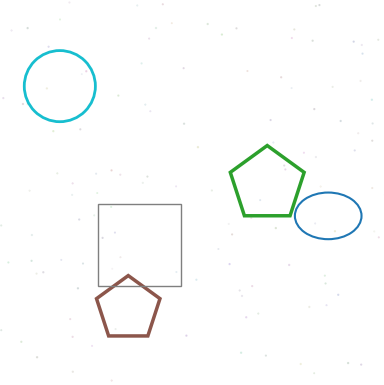[{"shape": "oval", "thickness": 1.5, "radius": 0.43, "center": [0.852, 0.439]}, {"shape": "pentagon", "thickness": 2.5, "radius": 0.5, "center": [0.694, 0.521]}, {"shape": "pentagon", "thickness": 2.5, "radius": 0.43, "center": [0.333, 0.198]}, {"shape": "square", "thickness": 1, "radius": 0.53, "center": [0.363, 0.364]}, {"shape": "circle", "thickness": 2, "radius": 0.46, "center": [0.155, 0.776]}]